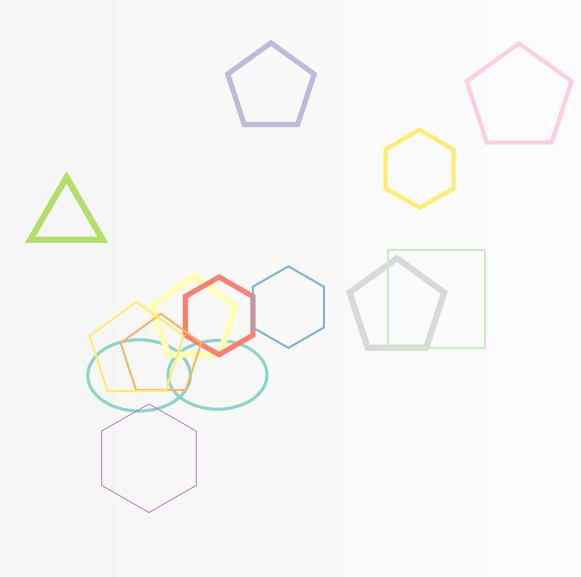[{"shape": "oval", "thickness": 1.5, "radius": 0.43, "center": [0.374, 0.35]}, {"shape": "oval", "thickness": 1.5, "radius": 0.44, "center": [0.239, 0.349]}, {"shape": "pentagon", "thickness": 3, "radius": 0.38, "center": [0.334, 0.446]}, {"shape": "pentagon", "thickness": 2.5, "radius": 0.39, "center": [0.466, 0.847]}, {"shape": "hexagon", "thickness": 2.5, "radius": 0.34, "center": [0.377, 0.452]}, {"shape": "hexagon", "thickness": 1, "radius": 0.35, "center": [0.496, 0.467]}, {"shape": "pentagon", "thickness": 1, "radius": 0.36, "center": [0.277, 0.383]}, {"shape": "triangle", "thickness": 3, "radius": 0.36, "center": [0.114, 0.62]}, {"shape": "pentagon", "thickness": 2, "radius": 0.47, "center": [0.893, 0.829]}, {"shape": "pentagon", "thickness": 3, "radius": 0.43, "center": [0.683, 0.466]}, {"shape": "hexagon", "thickness": 0.5, "radius": 0.47, "center": [0.256, 0.206]}, {"shape": "square", "thickness": 1, "radius": 0.42, "center": [0.751, 0.481]}, {"shape": "pentagon", "thickness": 1, "radius": 0.43, "center": [0.235, 0.391]}, {"shape": "hexagon", "thickness": 2, "radius": 0.34, "center": [0.722, 0.707]}]